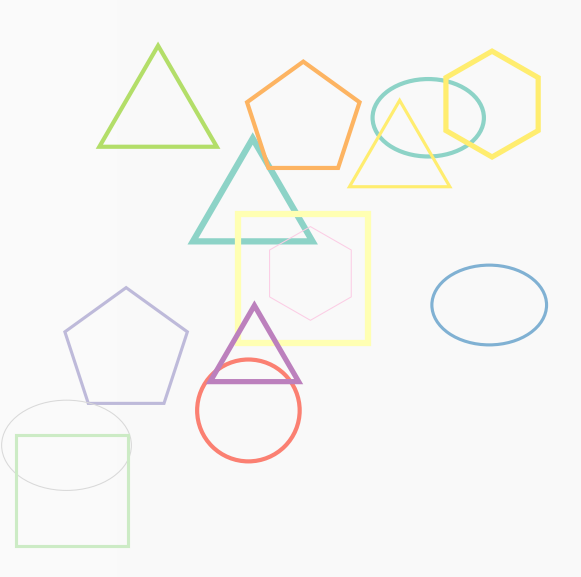[{"shape": "oval", "thickness": 2, "radius": 0.48, "center": [0.737, 0.795]}, {"shape": "triangle", "thickness": 3, "radius": 0.59, "center": [0.435, 0.641]}, {"shape": "square", "thickness": 3, "radius": 0.56, "center": [0.521, 0.517]}, {"shape": "pentagon", "thickness": 1.5, "radius": 0.55, "center": [0.217, 0.39]}, {"shape": "circle", "thickness": 2, "radius": 0.44, "center": [0.427, 0.288]}, {"shape": "oval", "thickness": 1.5, "radius": 0.49, "center": [0.842, 0.471]}, {"shape": "pentagon", "thickness": 2, "radius": 0.51, "center": [0.522, 0.791]}, {"shape": "triangle", "thickness": 2, "radius": 0.58, "center": [0.272, 0.803]}, {"shape": "hexagon", "thickness": 0.5, "radius": 0.41, "center": [0.534, 0.526]}, {"shape": "oval", "thickness": 0.5, "radius": 0.56, "center": [0.114, 0.228]}, {"shape": "triangle", "thickness": 2.5, "radius": 0.44, "center": [0.438, 0.382]}, {"shape": "square", "thickness": 1.5, "radius": 0.48, "center": [0.124, 0.15]}, {"shape": "triangle", "thickness": 1.5, "radius": 0.5, "center": [0.688, 0.726]}, {"shape": "hexagon", "thickness": 2.5, "radius": 0.46, "center": [0.847, 0.819]}]